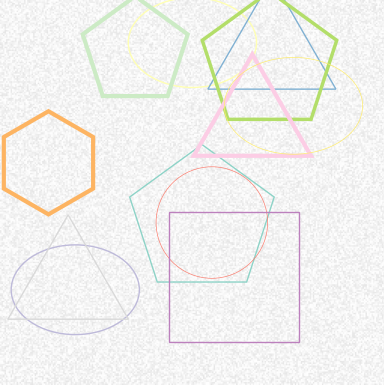[{"shape": "pentagon", "thickness": 1, "radius": 0.99, "center": [0.525, 0.427]}, {"shape": "oval", "thickness": 1, "radius": 0.83, "center": [0.5, 0.889]}, {"shape": "oval", "thickness": 1, "radius": 0.83, "center": [0.196, 0.247]}, {"shape": "circle", "thickness": 0.5, "radius": 0.72, "center": [0.55, 0.422]}, {"shape": "triangle", "thickness": 1, "radius": 0.96, "center": [0.706, 0.864]}, {"shape": "hexagon", "thickness": 3, "radius": 0.67, "center": [0.126, 0.577]}, {"shape": "pentagon", "thickness": 2.5, "radius": 0.92, "center": [0.7, 0.839]}, {"shape": "triangle", "thickness": 3, "radius": 0.88, "center": [0.656, 0.683]}, {"shape": "triangle", "thickness": 1, "radius": 0.9, "center": [0.177, 0.261]}, {"shape": "square", "thickness": 1, "radius": 0.85, "center": [0.608, 0.281]}, {"shape": "pentagon", "thickness": 3, "radius": 0.72, "center": [0.351, 0.866]}, {"shape": "oval", "thickness": 0.5, "radius": 0.9, "center": [0.762, 0.725]}]